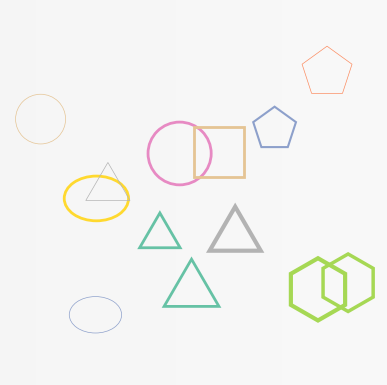[{"shape": "triangle", "thickness": 2, "radius": 0.3, "center": [0.413, 0.387]}, {"shape": "triangle", "thickness": 2, "radius": 0.41, "center": [0.494, 0.245]}, {"shape": "pentagon", "thickness": 0.5, "radius": 0.34, "center": [0.844, 0.812]}, {"shape": "pentagon", "thickness": 1.5, "radius": 0.29, "center": [0.709, 0.665]}, {"shape": "oval", "thickness": 0.5, "radius": 0.34, "center": [0.246, 0.182]}, {"shape": "circle", "thickness": 2, "radius": 0.41, "center": [0.464, 0.601]}, {"shape": "hexagon", "thickness": 2.5, "radius": 0.37, "center": [0.898, 0.266]}, {"shape": "hexagon", "thickness": 3, "radius": 0.4, "center": [0.821, 0.248]}, {"shape": "oval", "thickness": 2, "radius": 0.41, "center": [0.249, 0.485]}, {"shape": "square", "thickness": 2, "radius": 0.33, "center": [0.565, 0.606]}, {"shape": "circle", "thickness": 0.5, "radius": 0.32, "center": [0.105, 0.691]}, {"shape": "triangle", "thickness": 0.5, "radius": 0.33, "center": [0.278, 0.512]}, {"shape": "triangle", "thickness": 3, "radius": 0.38, "center": [0.607, 0.387]}]